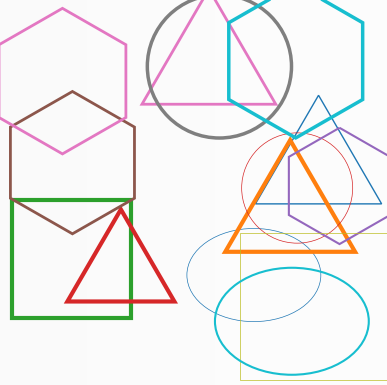[{"shape": "oval", "thickness": 0.5, "radius": 0.86, "center": [0.655, 0.286]}, {"shape": "triangle", "thickness": 1, "radius": 0.94, "center": [0.822, 0.564]}, {"shape": "triangle", "thickness": 3, "radius": 0.97, "center": [0.749, 0.443]}, {"shape": "square", "thickness": 3, "radius": 0.77, "center": [0.184, 0.327]}, {"shape": "circle", "thickness": 0.5, "radius": 0.72, "center": [0.767, 0.512]}, {"shape": "triangle", "thickness": 3, "radius": 0.8, "center": [0.312, 0.297]}, {"shape": "hexagon", "thickness": 1.5, "radius": 0.75, "center": [0.876, 0.517]}, {"shape": "hexagon", "thickness": 2, "radius": 0.92, "center": [0.187, 0.578]}, {"shape": "hexagon", "thickness": 2, "radius": 0.95, "center": [0.161, 0.789]}, {"shape": "triangle", "thickness": 2, "radius": 1.0, "center": [0.539, 0.829]}, {"shape": "circle", "thickness": 2.5, "radius": 0.93, "center": [0.566, 0.828]}, {"shape": "square", "thickness": 0.5, "radius": 0.95, "center": [0.81, 0.204]}, {"shape": "hexagon", "thickness": 2.5, "radius": 1.0, "center": [0.763, 0.841]}, {"shape": "oval", "thickness": 1.5, "radius": 0.99, "center": [0.753, 0.166]}]